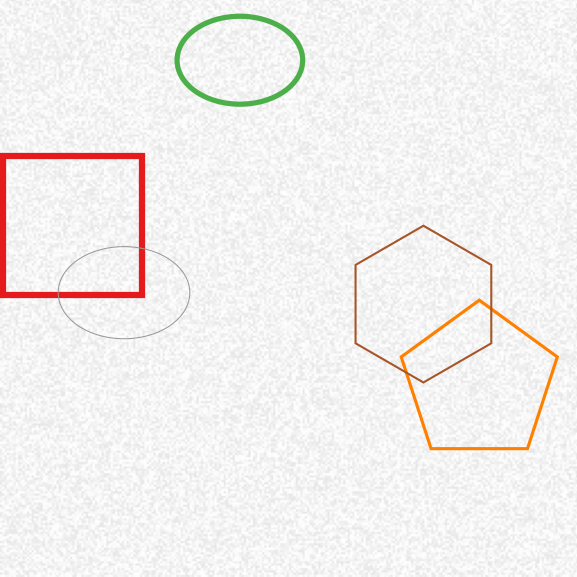[{"shape": "square", "thickness": 3, "radius": 0.6, "center": [0.125, 0.609]}, {"shape": "oval", "thickness": 2.5, "radius": 0.54, "center": [0.415, 0.895]}, {"shape": "pentagon", "thickness": 1.5, "radius": 0.71, "center": [0.83, 0.337]}, {"shape": "hexagon", "thickness": 1, "radius": 0.68, "center": [0.733, 0.473]}, {"shape": "oval", "thickness": 0.5, "radius": 0.57, "center": [0.215, 0.492]}]